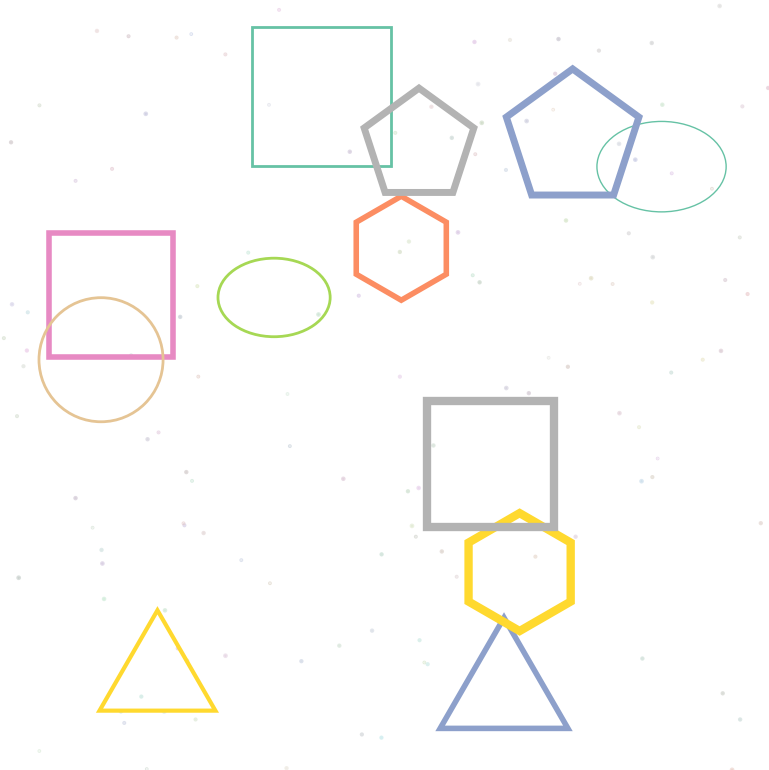[{"shape": "oval", "thickness": 0.5, "radius": 0.42, "center": [0.859, 0.784]}, {"shape": "square", "thickness": 1, "radius": 0.45, "center": [0.417, 0.874]}, {"shape": "hexagon", "thickness": 2, "radius": 0.34, "center": [0.521, 0.678]}, {"shape": "pentagon", "thickness": 2.5, "radius": 0.45, "center": [0.744, 0.82]}, {"shape": "triangle", "thickness": 2, "radius": 0.48, "center": [0.655, 0.102]}, {"shape": "square", "thickness": 2, "radius": 0.4, "center": [0.145, 0.617]}, {"shape": "oval", "thickness": 1, "radius": 0.36, "center": [0.356, 0.614]}, {"shape": "triangle", "thickness": 1.5, "radius": 0.43, "center": [0.204, 0.121]}, {"shape": "hexagon", "thickness": 3, "radius": 0.38, "center": [0.675, 0.257]}, {"shape": "circle", "thickness": 1, "radius": 0.4, "center": [0.131, 0.533]}, {"shape": "pentagon", "thickness": 2.5, "radius": 0.37, "center": [0.544, 0.811]}, {"shape": "square", "thickness": 3, "radius": 0.41, "center": [0.637, 0.397]}]